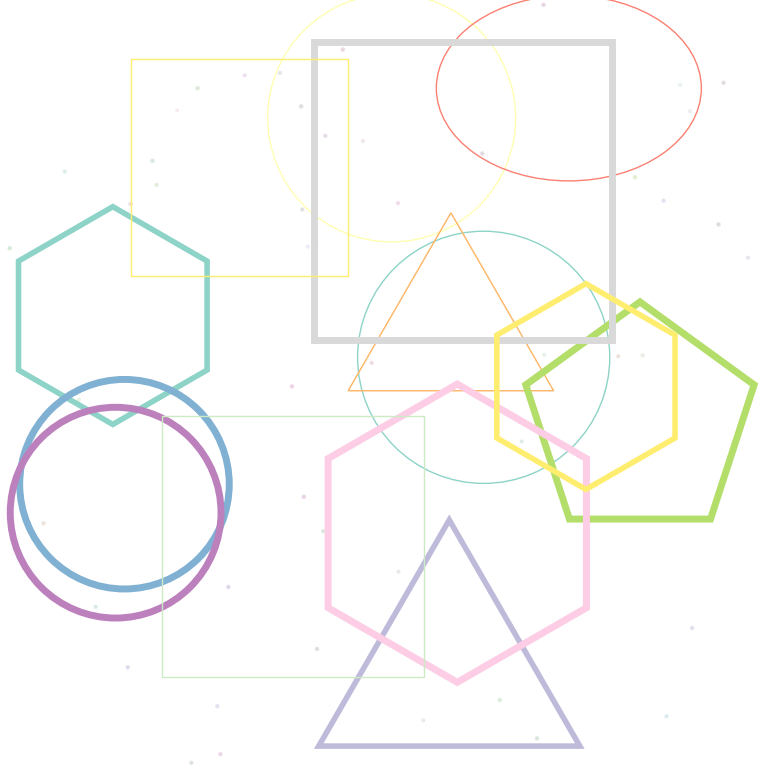[{"shape": "circle", "thickness": 0.5, "radius": 0.82, "center": [0.628, 0.536]}, {"shape": "hexagon", "thickness": 2, "radius": 0.71, "center": [0.147, 0.59]}, {"shape": "circle", "thickness": 0.5, "radius": 0.8, "center": [0.509, 0.847]}, {"shape": "triangle", "thickness": 2, "radius": 0.98, "center": [0.583, 0.129]}, {"shape": "oval", "thickness": 0.5, "radius": 0.86, "center": [0.739, 0.886]}, {"shape": "circle", "thickness": 2.5, "radius": 0.68, "center": [0.162, 0.371]}, {"shape": "triangle", "thickness": 0.5, "radius": 0.77, "center": [0.586, 0.57]}, {"shape": "pentagon", "thickness": 2.5, "radius": 0.78, "center": [0.831, 0.452]}, {"shape": "hexagon", "thickness": 2.5, "radius": 0.97, "center": [0.594, 0.308]}, {"shape": "square", "thickness": 2.5, "radius": 0.97, "center": [0.601, 0.752]}, {"shape": "circle", "thickness": 2.5, "radius": 0.68, "center": [0.15, 0.334]}, {"shape": "square", "thickness": 0.5, "radius": 0.85, "center": [0.38, 0.29]}, {"shape": "square", "thickness": 0.5, "radius": 0.71, "center": [0.311, 0.783]}, {"shape": "hexagon", "thickness": 2, "radius": 0.67, "center": [0.761, 0.498]}]